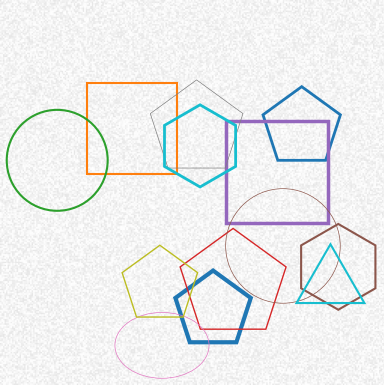[{"shape": "pentagon", "thickness": 2, "radius": 0.53, "center": [0.784, 0.669]}, {"shape": "pentagon", "thickness": 3, "radius": 0.51, "center": [0.553, 0.194]}, {"shape": "square", "thickness": 1.5, "radius": 0.59, "center": [0.343, 0.667]}, {"shape": "circle", "thickness": 1.5, "radius": 0.66, "center": [0.149, 0.584]}, {"shape": "pentagon", "thickness": 1, "radius": 0.72, "center": [0.605, 0.262]}, {"shape": "square", "thickness": 2.5, "radius": 0.66, "center": [0.719, 0.552]}, {"shape": "circle", "thickness": 0.5, "radius": 0.74, "center": [0.735, 0.361]}, {"shape": "hexagon", "thickness": 1.5, "radius": 0.56, "center": [0.879, 0.307]}, {"shape": "oval", "thickness": 0.5, "radius": 0.61, "center": [0.421, 0.103]}, {"shape": "pentagon", "thickness": 0.5, "radius": 0.63, "center": [0.511, 0.666]}, {"shape": "pentagon", "thickness": 1, "radius": 0.52, "center": [0.415, 0.26]}, {"shape": "hexagon", "thickness": 2, "radius": 0.53, "center": [0.52, 0.621]}, {"shape": "triangle", "thickness": 1.5, "radius": 0.51, "center": [0.858, 0.264]}]